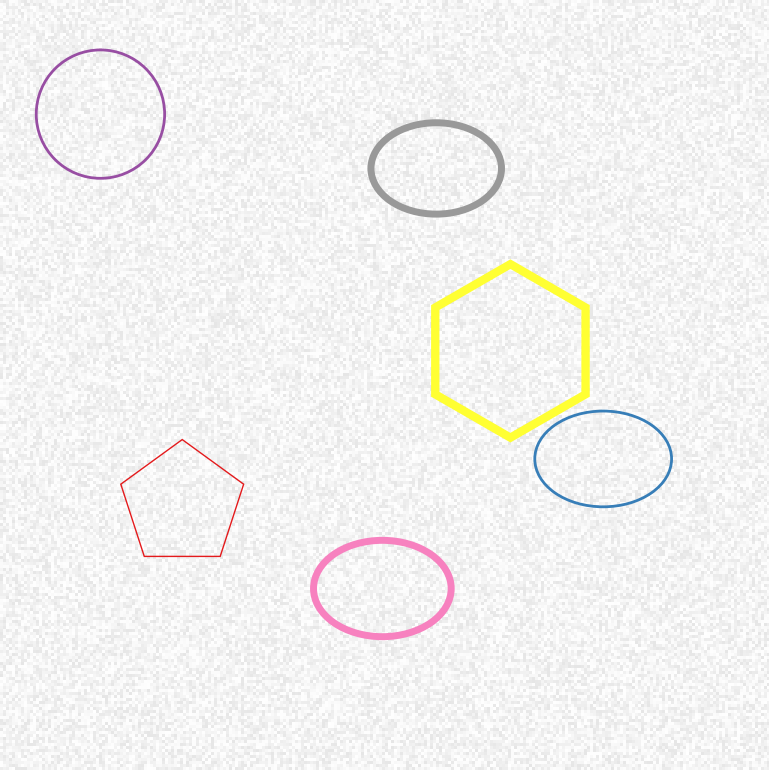[{"shape": "pentagon", "thickness": 0.5, "radius": 0.42, "center": [0.237, 0.345]}, {"shape": "oval", "thickness": 1, "radius": 0.44, "center": [0.783, 0.404]}, {"shape": "circle", "thickness": 1, "radius": 0.42, "center": [0.13, 0.852]}, {"shape": "hexagon", "thickness": 3, "radius": 0.56, "center": [0.663, 0.544]}, {"shape": "oval", "thickness": 2.5, "radius": 0.45, "center": [0.497, 0.236]}, {"shape": "oval", "thickness": 2.5, "radius": 0.42, "center": [0.567, 0.781]}]